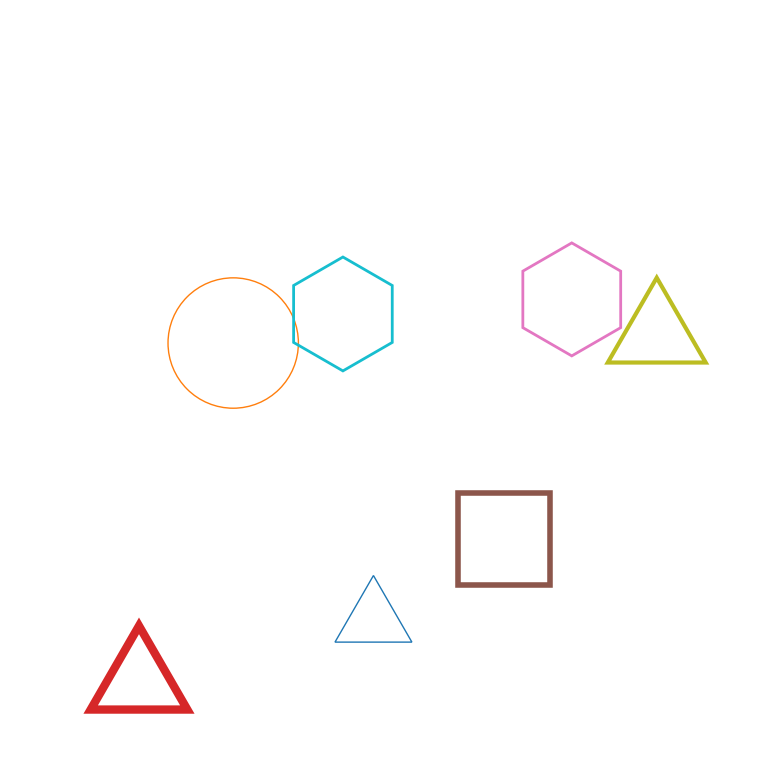[{"shape": "triangle", "thickness": 0.5, "radius": 0.29, "center": [0.485, 0.195]}, {"shape": "circle", "thickness": 0.5, "radius": 0.42, "center": [0.303, 0.555]}, {"shape": "triangle", "thickness": 3, "radius": 0.36, "center": [0.181, 0.115]}, {"shape": "square", "thickness": 2, "radius": 0.3, "center": [0.655, 0.301]}, {"shape": "hexagon", "thickness": 1, "radius": 0.37, "center": [0.743, 0.611]}, {"shape": "triangle", "thickness": 1.5, "radius": 0.37, "center": [0.853, 0.566]}, {"shape": "hexagon", "thickness": 1, "radius": 0.37, "center": [0.445, 0.592]}]